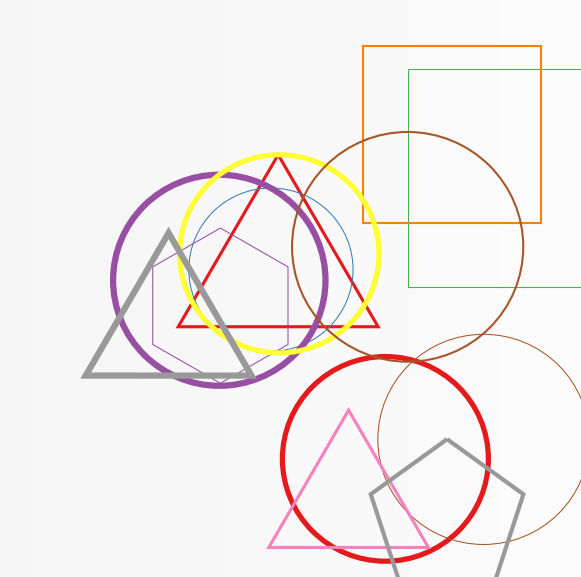[{"shape": "triangle", "thickness": 1.5, "radius": 0.99, "center": [0.479, 0.533]}, {"shape": "circle", "thickness": 2.5, "radius": 0.89, "center": [0.663, 0.205]}, {"shape": "circle", "thickness": 0.5, "radius": 0.71, "center": [0.466, 0.532]}, {"shape": "square", "thickness": 0.5, "radius": 0.94, "center": [0.891, 0.691]}, {"shape": "circle", "thickness": 3, "radius": 0.91, "center": [0.377, 0.514]}, {"shape": "hexagon", "thickness": 0.5, "radius": 0.67, "center": [0.379, 0.47]}, {"shape": "square", "thickness": 1, "radius": 0.77, "center": [0.778, 0.766]}, {"shape": "circle", "thickness": 2.5, "radius": 0.86, "center": [0.481, 0.56]}, {"shape": "circle", "thickness": 0.5, "radius": 0.91, "center": [0.832, 0.238]}, {"shape": "circle", "thickness": 1, "radius": 0.99, "center": [0.701, 0.572]}, {"shape": "triangle", "thickness": 1.5, "radius": 0.79, "center": [0.6, 0.13]}, {"shape": "triangle", "thickness": 3, "radius": 0.82, "center": [0.29, 0.431]}, {"shape": "pentagon", "thickness": 2, "radius": 0.69, "center": [0.769, 0.101]}]